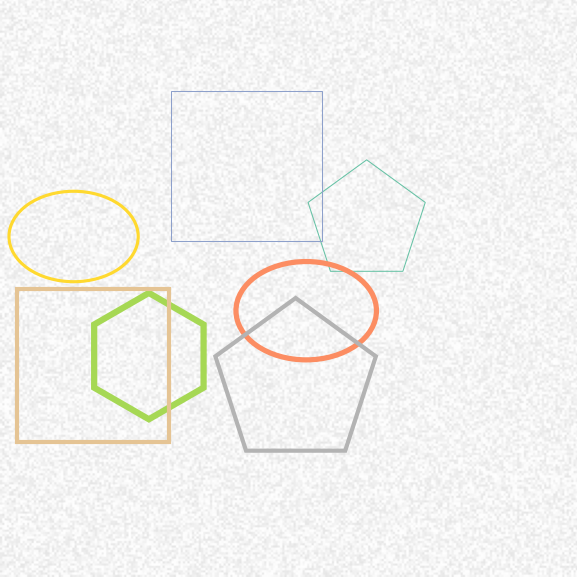[{"shape": "pentagon", "thickness": 0.5, "radius": 0.53, "center": [0.635, 0.616]}, {"shape": "oval", "thickness": 2.5, "radius": 0.61, "center": [0.53, 0.461]}, {"shape": "square", "thickness": 0.5, "radius": 0.65, "center": [0.427, 0.712]}, {"shape": "hexagon", "thickness": 3, "radius": 0.55, "center": [0.258, 0.383]}, {"shape": "oval", "thickness": 1.5, "radius": 0.56, "center": [0.127, 0.59]}, {"shape": "square", "thickness": 2, "radius": 0.66, "center": [0.161, 0.366]}, {"shape": "pentagon", "thickness": 2, "radius": 0.73, "center": [0.512, 0.337]}]